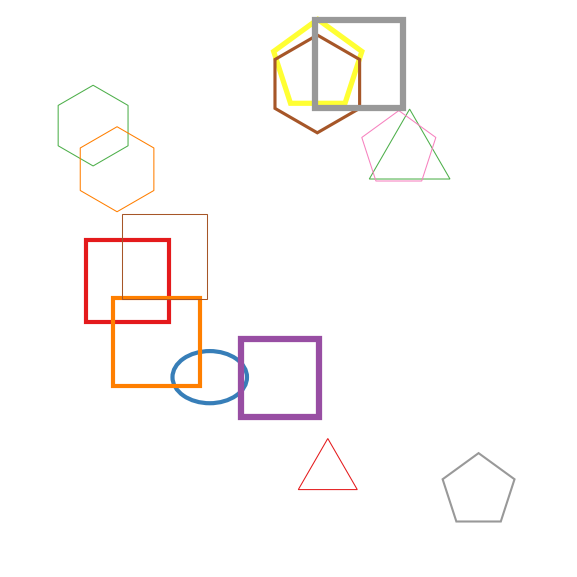[{"shape": "triangle", "thickness": 0.5, "radius": 0.29, "center": [0.568, 0.181]}, {"shape": "square", "thickness": 2, "radius": 0.36, "center": [0.22, 0.513]}, {"shape": "oval", "thickness": 2, "radius": 0.32, "center": [0.363, 0.346]}, {"shape": "hexagon", "thickness": 0.5, "radius": 0.35, "center": [0.161, 0.782]}, {"shape": "triangle", "thickness": 0.5, "radius": 0.4, "center": [0.709, 0.729]}, {"shape": "square", "thickness": 3, "radius": 0.34, "center": [0.484, 0.345]}, {"shape": "square", "thickness": 2, "radius": 0.38, "center": [0.271, 0.407]}, {"shape": "hexagon", "thickness": 0.5, "radius": 0.37, "center": [0.203, 0.706]}, {"shape": "pentagon", "thickness": 2.5, "radius": 0.4, "center": [0.55, 0.885]}, {"shape": "square", "thickness": 0.5, "radius": 0.37, "center": [0.286, 0.554]}, {"shape": "hexagon", "thickness": 1.5, "radius": 0.42, "center": [0.549, 0.854]}, {"shape": "pentagon", "thickness": 0.5, "radius": 0.34, "center": [0.691, 0.74]}, {"shape": "square", "thickness": 3, "radius": 0.38, "center": [0.622, 0.888]}, {"shape": "pentagon", "thickness": 1, "radius": 0.33, "center": [0.829, 0.149]}]